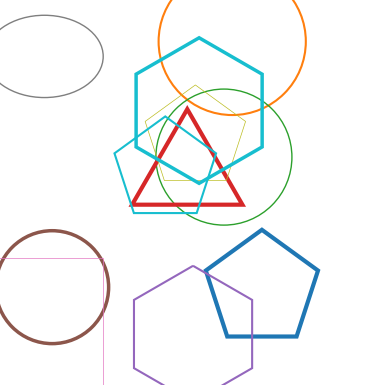[{"shape": "pentagon", "thickness": 3, "radius": 0.77, "center": [0.68, 0.25]}, {"shape": "circle", "thickness": 1.5, "radius": 0.96, "center": [0.603, 0.892]}, {"shape": "circle", "thickness": 1, "radius": 0.88, "center": [0.582, 0.592]}, {"shape": "triangle", "thickness": 3, "radius": 0.83, "center": [0.486, 0.551]}, {"shape": "hexagon", "thickness": 1.5, "radius": 0.89, "center": [0.501, 0.132]}, {"shape": "circle", "thickness": 2.5, "radius": 0.73, "center": [0.135, 0.254]}, {"shape": "square", "thickness": 0.5, "radius": 0.83, "center": [0.102, 0.163]}, {"shape": "oval", "thickness": 1, "radius": 0.76, "center": [0.115, 0.853]}, {"shape": "pentagon", "thickness": 0.5, "radius": 0.69, "center": [0.507, 0.642]}, {"shape": "pentagon", "thickness": 1.5, "radius": 0.69, "center": [0.429, 0.559]}, {"shape": "hexagon", "thickness": 2.5, "radius": 0.94, "center": [0.517, 0.713]}]